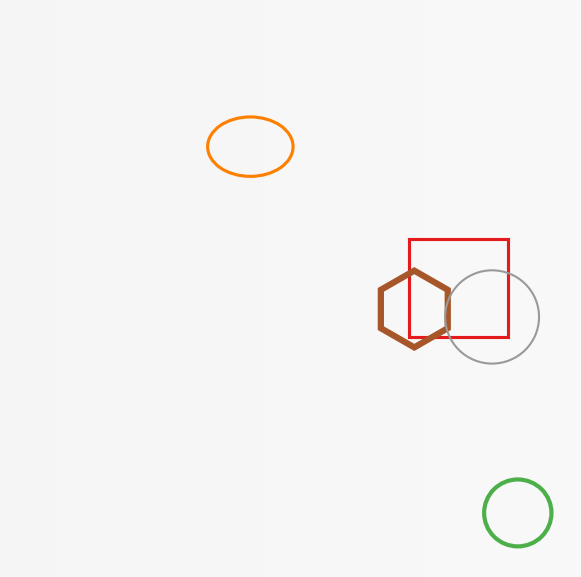[{"shape": "square", "thickness": 1.5, "radius": 0.42, "center": [0.789, 0.501]}, {"shape": "circle", "thickness": 2, "radius": 0.29, "center": [0.891, 0.111]}, {"shape": "oval", "thickness": 1.5, "radius": 0.37, "center": [0.431, 0.745]}, {"shape": "hexagon", "thickness": 3, "radius": 0.33, "center": [0.713, 0.464]}, {"shape": "circle", "thickness": 1, "radius": 0.4, "center": [0.847, 0.45]}]